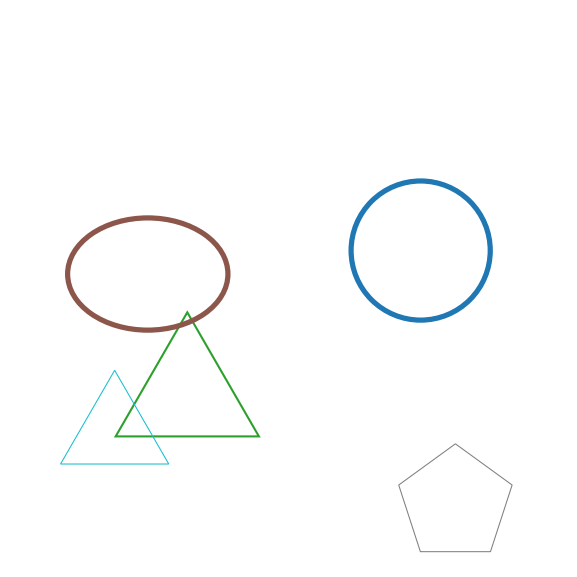[{"shape": "circle", "thickness": 2.5, "radius": 0.6, "center": [0.728, 0.565]}, {"shape": "triangle", "thickness": 1, "radius": 0.72, "center": [0.324, 0.315]}, {"shape": "oval", "thickness": 2.5, "radius": 0.69, "center": [0.256, 0.525]}, {"shape": "pentagon", "thickness": 0.5, "radius": 0.52, "center": [0.789, 0.127]}, {"shape": "triangle", "thickness": 0.5, "radius": 0.54, "center": [0.199, 0.25]}]